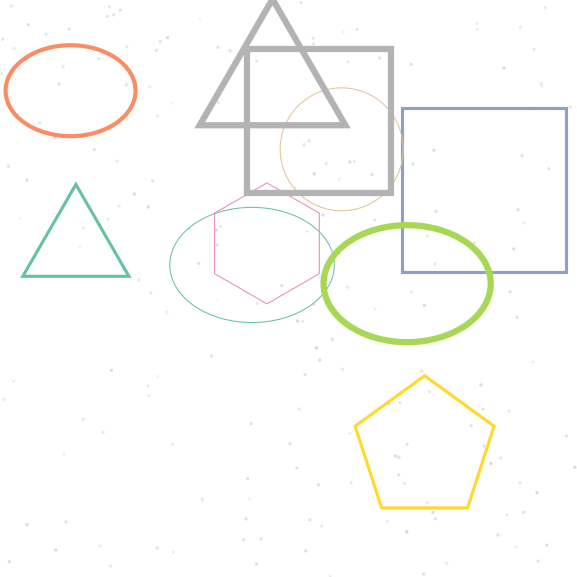[{"shape": "oval", "thickness": 0.5, "radius": 0.71, "center": [0.436, 0.54]}, {"shape": "triangle", "thickness": 1.5, "radius": 0.53, "center": [0.131, 0.574]}, {"shape": "oval", "thickness": 2, "radius": 0.56, "center": [0.122, 0.842]}, {"shape": "square", "thickness": 1.5, "radius": 0.71, "center": [0.838, 0.671]}, {"shape": "hexagon", "thickness": 0.5, "radius": 0.52, "center": [0.462, 0.578]}, {"shape": "oval", "thickness": 3, "radius": 0.72, "center": [0.705, 0.508]}, {"shape": "pentagon", "thickness": 1.5, "radius": 0.63, "center": [0.735, 0.222]}, {"shape": "circle", "thickness": 0.5, "radius": 0.53, "center": [0.592, 0.741]}, {"shape": "square", "thickness": 3, "radius": 0.63, "center": [0.552, 0.789]}, {"shape": "triangle", "thickness": 3, "radius": 0.73, "center": [0.472, 0.855]}]